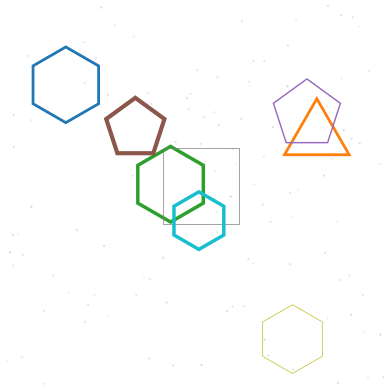[{"shape": "hexagon", "thickness": 2, "radius": 0.49, "center": [0.171, 0.78]}, {"shape": "triangle", "thickness": 2, "radius": 0.48, "center": [0.823, 0.647]}, {"shape": "hexagon", "thickness": 2.5, "radius": 0.49, "center": [0.443, 0.521]}, {"shape": "pentagon", "thickness": 1, "radius": 0.46, "center": [0.797, 0.703]}, {"shape": "pentagon", "thickness": 3, "radius": 0.4, "center": [0.351, 0.666]}, {"shape": "square", "thickness": 0.5, "radius": 0.5, "center": [0.522, 0.518]}, {"shape": "hexagon", "thickness": 0.5, "radius": 0.45, "center": [0.76, 0.119]}, {"shape": "hexagon", "thickness": 2.5, "radius": 0.37, "center": [0.517, 0.427]}]